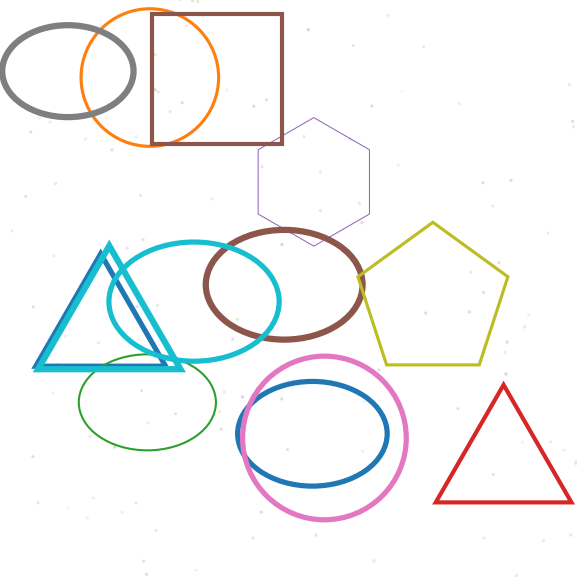[{"shape": "triangle", "thickness": 2.5, "radius": 0.65, "center": [0.174, 0.43]}, {"shape": "oval", "thickness": 2.5, "radius": 0.65, "center": [0.541, 0.248]}, {"shape": "circle", "thickness": 1.5, "radius": 0.6, "center": [0.259, 0.865]}, {"shape": "oval", "thickness": 1, "radius": 0.59, "center": [0.255, 0.302]}, {"shape": "triangle", "thickness": 2, "radius": 0.68, "center": [0.872, 0.197]}, {"shape": "hexagon", "thickness": 0.5, "radius": 0.56, "center": [0.543, 0.684]}, {"shape": "square", "thickness": 2, "radius": 0.56, "center": [0.375, 0.863]}, {"shape": "oval", "thickness": 3, "radius": 0.68, "center": [0.492, 0.506]}, {"shape": "circle", "thickness": 2.5, "radius": 0.71, "center": [0.562, 0.241]}, {"shape": "oval", "thickness": 3, "radius": 0.57, "center": [0.118, 0.876]}, {"shape": "pentagon", "thickness": 1.5, "radius": 0.68, "center": [0.75, 0.478]}, {"shape": "oval", "thickness": 2.5, "radius": 0.74, "center": [0.336, 0.477]}, {"shape": "triangle", "thickness": 3, "radius": 0.71, "center": [0.189, 0.431]}]